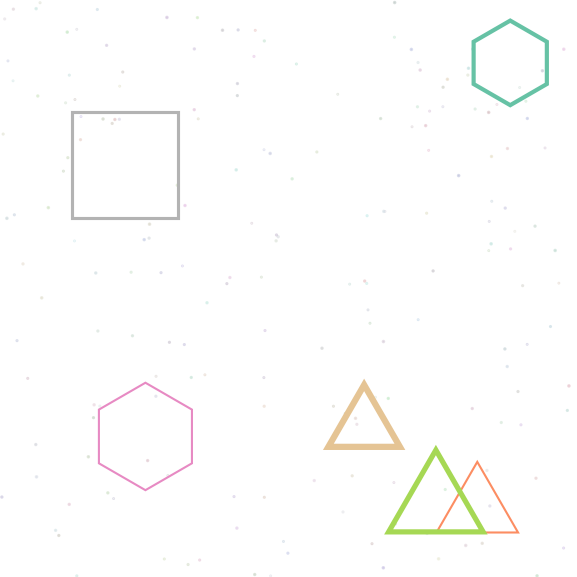[{"shape": "hexagon", "thickness": 2, "radius": 0.37, "center": [0.884, 0.89]}, {"shape": "triangle", "thickness": 1, "radius": 0.41, "center": [0.826, 0.118]}, {"shape": "hexagon", "thickness": 1, "radius": 0.47, "center": [0.252, 0.243]}, {"shape": "triangle", "thickness": 2.5, "radius": 0.47, "center": [0.755, 0.125]}, {"shape": "triangle", "thickness": 3, "radius": 0.36, "center": [0.631, 0.261]}, {"shape": "square", "thickness": 1.5, "radius": 0.46, "center": [0.216, 0.714]}]